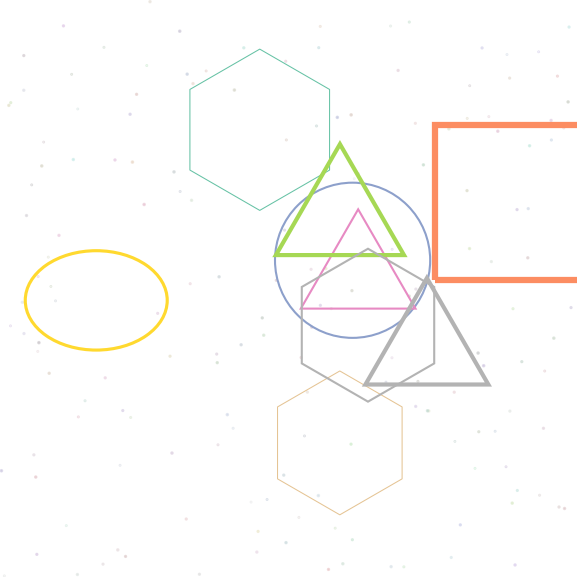[{"shape": "hexagon", "thickness": 0.5, "radius": 0.7, "center": [0.45, 0.774]}, {"shape": "square", "thickness": 3, "radius": 0.67, "center": [0.887, 0.649]}, {"shape": "circle", "thickness": 1, "radius": 0.67, "center": [0.611, 0.548]}, {"shape": "triangle", "thickness": 1, "radius": 0.57, "center": [0.62, 0.522]}, {"shape": "triangle", "thickness": 2, "radius": 0.64, "center": [0.589, 0.621]}, {"shape": "oval", "thickness": 1.5, "radius": 0.61, "center": [0.167, 0.479]}, {"shape": "hexagon", "thickness": 0.5, "radius": 0.62, "center": [0.588, 0.232]}, {"shape": "triangle", "thickness": 2, "radius": 0.61, "center": [0.739, 0.395]}, {"shape": "hexagon", "thickness": 1, "radius": 0.66, "center": [0.637, 0.436]}]